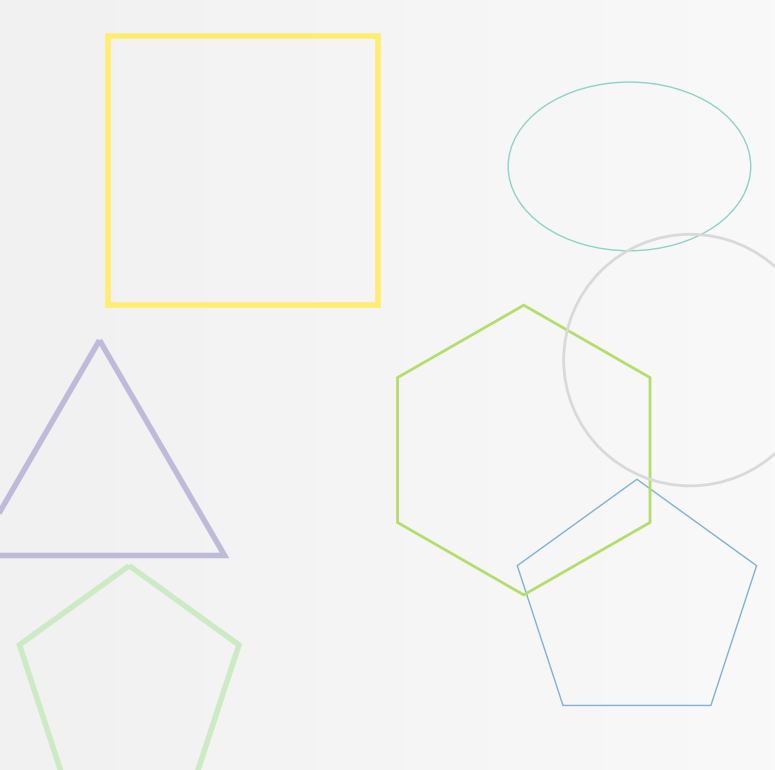[{"shape": "oval", "thickness": 0.5, "radius": 0.78, "center": [0.812, 0.784]}, {"shape": "triangle", "thickness": 2, "radius": 0.93, "center": [0.128, 0.372]}, {"shape": "pentagon", "thickness": 0.5, "radius": 0.81, "center": [0.822, 0.215]}, {"shape": "hexagon", "thickness": 1, "radius": 0.94, "center": [0.676, 0.416]}, {"shape": "circle", "thickness": 1, "radius": 0.82, "center": [0.891, 0.532]}, {"shape": "pentagon", "thickness": 2, "radius": 0.74, "center": [0.167, 0.116]}, {"shape": "square", "thickness": 2, "radius": 0.87, "center": [0.313, 0.779]}]